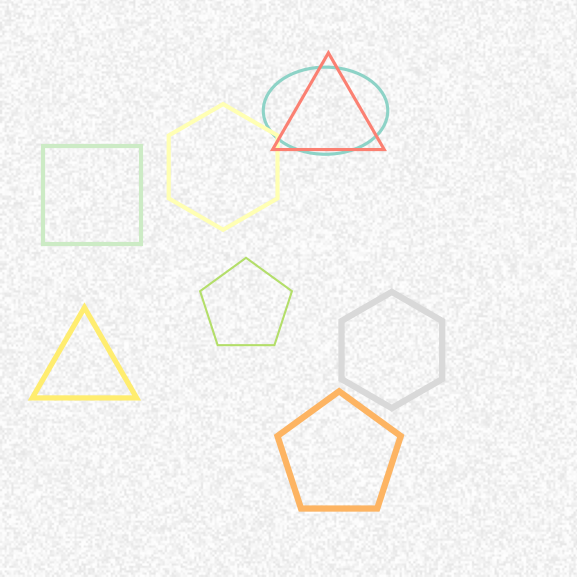[{"shape": "oval", "thickness": 1.5, "radius": 0.54, "center": [0.564, 0.807]}, {"shape": "hexagon", "thickness": 2, "radius": 0.54, "center": [0.386, 0.71]}, {"shape": "triangle", "thickness": 1.5, "radius": 0.56, "center": [0.569, 0.796]}, {"shape": "pentagon", "thickness": 3, "radius": 0.56, "center": [0.587, 0.209]}, {"shape": "pentagon", "thickness": 1, "radius": 0.42, "center": [0.426, 0.469]}, {"shape": "hexagon", "thickness": 3, "radius": 0.5, "center": [0.679, 0.393]}, {"shape": "square", "thickness": 2, "radius": 0.42, "center": [0.16, 0.661]}, {"shape": "triangle", "thickness": 2.5, "radius": 0.52, "center": [0.146, 0.362]}]